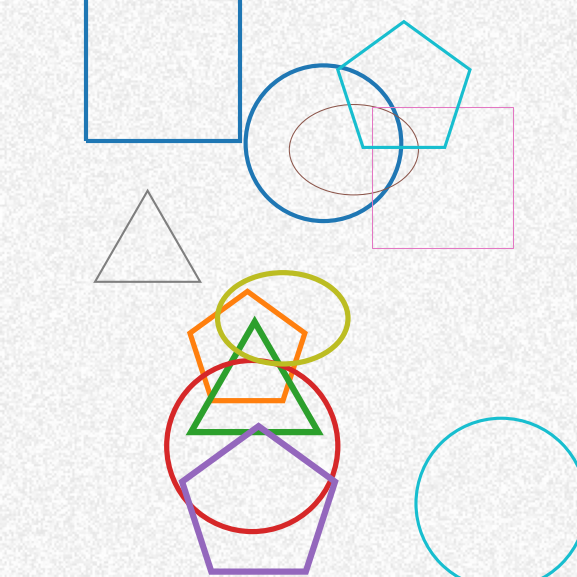[{"shape": "circle", "thickness": 2, "radius": 0.67, "center": [0.56, 0.751]}, {"shape": "square", "thickness": 2, "radius": 0.67, "center": [0.282, 0.889]}, {"shape": "pentagon", "thickness": 2.5, "radius": 0.52, "center": [0.428, 0.39]}, {"shape": "triangle", "thickness": 3, "radius": 0.64, "center": [0.441, 0.315]}, {"shape": "circle", "thickness": 2.5, "radius": 0.74, "center": [0.437, 0.227]}, {"shape": "pentagon", "thickness": 3, "radius": 0.7, "center": [0.448, 0.122]}, {"shape": "oval", "thickness": 0.5, "radius": 0.56, "center": [0.613, 0.74]}, {"shape": "square", "thickness": 0.5, "radius": 0.61, "center": [0.766, 0.691]}, {"shape": "triangle", "thickness": 1, "radius": 0.53, "center": [0.256, 0.564]}, {"shape": "oval", "thickness": 2.5, "radius": 0.56, "center": [0.49, 0.448]}, {"shape": "pentagon", "thickness": 1.5, "radius": 0.6, "center": [0.699, 0.841]}, {"shape": "circle", "thickness": 1.5, "radius": 0.74, "center": [0.868, 0.127]}]